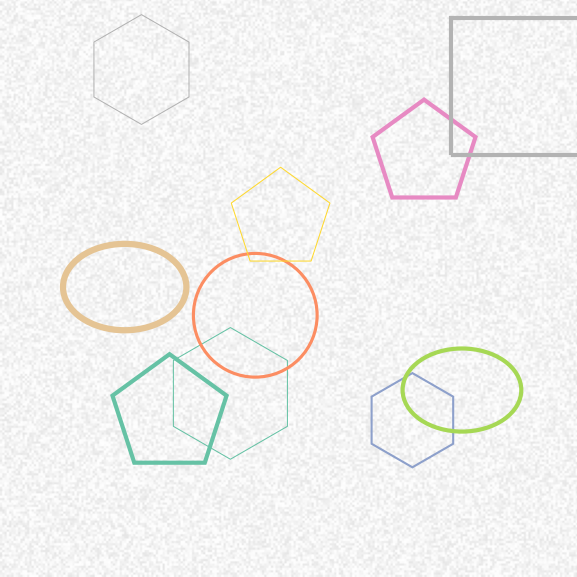[{"shape": "hexagon", "thickness": 0.5, "radius": 0.57, "center": [0.399, 0.318]}, {"shape": "pentagon", "thickness": 2, "radius": 0.52, "center": [0.294, 0.282]}, {"shape": "circle", "thickness": 1.5, "radius": 0.54, "center": [0.442, 0.453]}, {"shape": "hexagon", "thickness": 1, "radius": 0.41, "center": [0.714, 0.272]}, {"shape": "pentagon", "thickness": 2, "radius": 0.47, "center": [0.734, 0.733]}, {"shape": "oval", "thickness": 2, "radius": 0.51, "center": [0.8, 0.324]}, {"shape": "pentagon", "thickness": 0.5, "radius": 0.45, "center": [0.486, 0.62]}, {"shape": "oval", "thickness": 3, "radius": 0.53, "center": [0.216, 0.502]}, {"shape": "square", "thickness": 2, "radius": 0.59, "center": [0.899, 0.849]}, {"shape": "hexagon", "thickness": 0.5, "radius": 0.48, "center": [0.245, 0.879]}]